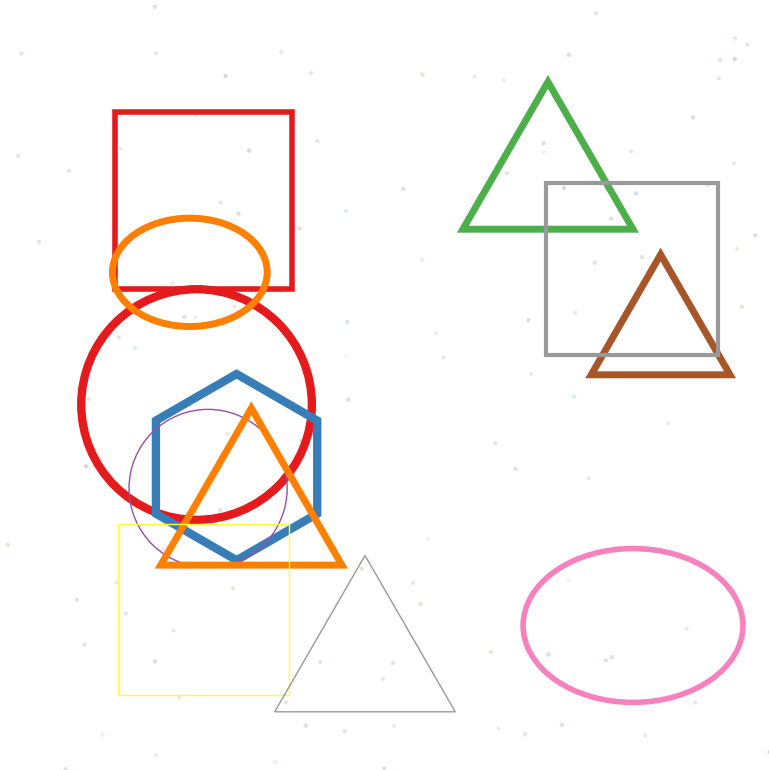[{"shape": "circle", "thickness": 3, "radius": 0.75, "center": [0.255, 0.475]}, {"shape": "square", "thickness": 2, "radius": 0.57, "center": [0.265, 0.74]}, {"shape": "hexagon", "thickness": 3, "radius": 0.6, "center": [0.307, 0.393]}, {"shape": "triangle", "thickness": 2.5, "radius": 0.64, "center": [0.712, 0.766]}, {"shape": "circle", "thickness": 0.5, "radius": 0.51, "center": [0.27, 0.366]}, {"shape": "triangle", "thickness": 2.5, "radius": 0.68, "center": [0.326, 0.334]}, {"shape": "oval", "thickness": 2.5, "radius": 0.5, "center": [0.247, 0.646]}, {"shape": "square", "thickness": 0.5, "radius": 0.55, "center": [0.264, 0.209]}, {"shape": "triangle", "thickness": 2.5, "radius": 0.52, "center": [0.858, 0.565]}, {"shape": "oval", "thickness": 2, "radius": 0.71, "center": [0.822, 0.188]}, {"shape": "triangle", "thickness": 0.5, "radius": 0.68, "center": [0.474, 0.143]}, {"shape": "square", "thickness": 1.5, "radius": 0.56, "center": [0.821, 0.651]}]